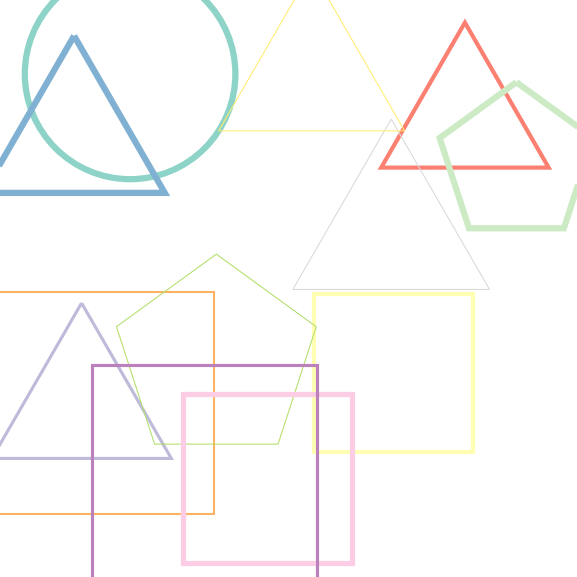[{"shape": "circle", "thickness": 3, "radius": 0.91, "center": [0.225, 0.871]}, {"shape": "square", "thickness": 2, "radius": 0.69, "center": [0.682, 0.353]}, {"shape": "triangle", "thickness": 1.5, "radius": 0.9, "center": [0.141, 0.295]}, {"shape": "triangle", "thickness": 2, "radius": 0.84, "center": [0.805, 0.793]}, {"shape": "triangle", "thickness": 3, "radius": 0.91, "center": [0.128, 0.756]}, {"shape": "square", "thickness": 1, "radius": 0.96, "center": [0.179, 0.301]}, {"shape": "pentagon", "thickness": 0.5, "radius": 0.91, "center": [0.375, 0.377]}, {"shape": "square", "thickness": 2.5, "radius": 0.73, "center": [0.463, 0.17]}, {"shape": "triangle", "thickness": 0.5, "radius": 0.98, "center": [0.677, 0.596]}, {"shape": "square", "thickness": 1.5, "radius": 0.97, "center": [0.354, 0.173]}, {"shape": "pentagon", "thickness": 3, "radius": 0.7, "center": [0.894, 0.717]}, {"shape": "triangle", "thickness": 0.5, "radius": 0.93, "center": [0.54, 0.865]}]